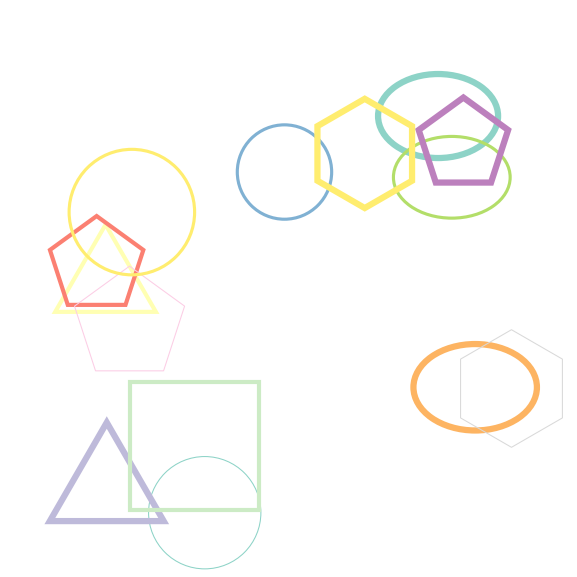[{"shape": "oval", "thickness": 3, "radius": 0.52, "center": [0.759, 0.798]}, {"shape": "circle", "thickness": 0.5, "radius": 0.49, "center": [0.355, 0.111]}, {"shape": "triangle", "thickness": 2, "radius": 0.5, "center": [0.183, 0.509]}, {"shape": "triangle", "thickness": 3, "radius": 0.57, "center": [0.185, 0.154]}, {"shape": "pentagon", "thickness": 2, "radius": 0.43, "center": [0.167, 0.54]}, {"shape": "circle", "thickness": 1.5, "radius": 0.41, "center": [0.493, 0.701]}, {"shape": "oval", "thickness": 3, "radius": 0.53, "center": [0.823, 0.329]}, {"shape": "oval", "thickness": 1.5, "radius": 0.51, "center": [0.782, 0.692]}, {"shape": "pentagon", "thickness": 0.5, "radius": 0.5, "center": [0.224, 0.438]}, {"shape": "hexagon", "thickness": 0.5, "radius": 0.51, "center": [0.886, 0.326]}, {"shape": "pentagon", "thickness": 3, "radius": 0.41, "center": [0.802, 0.749]}, {"shape": "square", "thickness": 2, "radius": 0.56, "center": [0.337, 0.227]}, {"shape": "hexagon", "thickness": 3, "radius": 0.47, "center": [0.632, 0.733]}, {"shape": "circle", "thickness": 1.5, "radius": 0.54, "center": [0.228, 0.632]}]